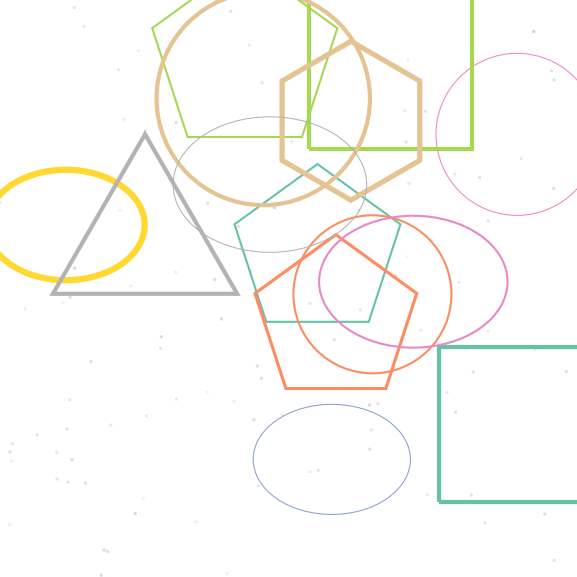[{"shape": "pentagon", "thickness": 1, "radius": 0.76, "center": [0.55, 0.564]}, {"shape": "square", "thickness": 2, "radius": 0.67, "center": [0.894, 0.265]}, {"shape": "pentagon", "thickness": 1.5, "radius": 0.74, "center": [0.582, 0.445]}, {"shape": "circle", "thickness": 1, "radius": 0.68, "center": [0.645, 0.49]}, {"shape": "oval", "thickness": 0.5, "radius": 0.68, "center": [0.575, 0.204]}, {"shape": "oval", "thickness": 1, "radius": 0.82, "center": [0.716, 0.511]}, {"shape": "circle", "thickness": 0.5, "radius": 0.7, "center": [0.895, 0.766]}, {"shape": "pentagon", "thickness": 1, "radius": 0.84, "center": [0.424, 0.898]}, {"shape": "square", "thickness": 2, "radius": 0.7, "center": [0.676, 0.881]}, {"shape": "oval", "thickness": 3, "radius": 0.68, "center": [0.114, 0.61]}, {"shape": "hexagon", "thickness": 2.5, "radius": 0.69, "center": [0.608, 0.79]}, {"shape": "circle", "thickness": 2, "radius": 0.92, "center": [0.456, 0.829]}, {"shape": "triangle", "thickness": 2, "radius": 0.92, "center": [0.251, 0.582]}, {"shape": "oval", "thickness": 0.5, "radius": 0.84, "center": [0.467, 0.68]}]